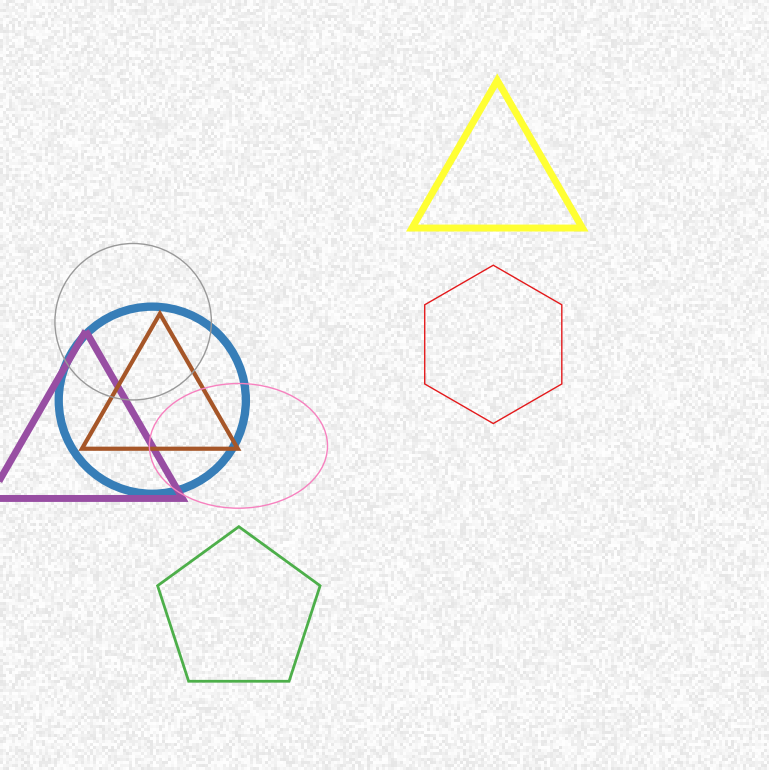[{"shape": "hexagon", "thickness": 0.5, "radius": 0.51, "center": [0.641, 0.553]}, {"shape": "circle", "thickness": 3, "radius": 0.61, "center": [0.198, 0.48]}, {"shape": "pentagon", "thickness": 1, "radius": 0.55, "center": [0.31, 0.205]}, {"shape": "triangle", "thickness": 2.5, "radius": 0.73, "center": [0.111, 0.425]}, {"shape": "triangle", "thickness": 2.5, "radius": 0.64, "center": [0.646, 0.768]}, {"shape": "triangle", "thickness": 1.5, "radius": 0.58, "center": [0.208, 0.476]}, {"shape": "oval", "thickness": 0.5, "radius": 0.58, "center": [0.31, 0.421]}, {"shape": "circle", "thickness": 0.5, "radius": 0.51, "center": [0.173, 0.582]}]